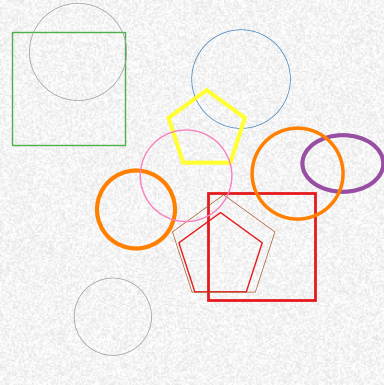[{"shape": "pentagon", "thickness": 1, "radius": 0.57, "center": [0.573, 0.334]}, {"shape": "square", "thickness": 2, "radius": 0.69, "center": [0.68, 0.36]}, {"shape": "circle", "thickness": 0.5, "radius": 0.64, "center": [0.626, 0.795]}, {"shape": "square", "thickness": 1, "radius": 0.73, "center": [0.177, 0.769]}, {"shape": "oval", "thickness": 3, "radius": 0.53, "center": [0.891, 0.575]}, {"shape": "circle", "thickness": 2.5, "radius": 0.59, "center": [0.773, 0.549]}, {"shape": "circle", "thickness": 3, "radius": 0.51, "center": [0.353, 0.456]}, {"shape": "pentagon", "thickness": 3, "radius": 0.52, "center": [0.537, 0.662]}, {"shape": "pentagon", "thickness": 0.5, "radius": 0.7, "center": [0.581, 0.354]}, {"shape": "circle", "thickness": 1, "radius": 0.59, "center": [0.483, 0.543]}, {"shape": "circle", "thickness": 0.5, "radius": 0.63, "center": [0.203, 0.865]}, {"shape": "circle", "thickness": 0.5, "radius": 0.5, "center": [0.293, 0.177]}]